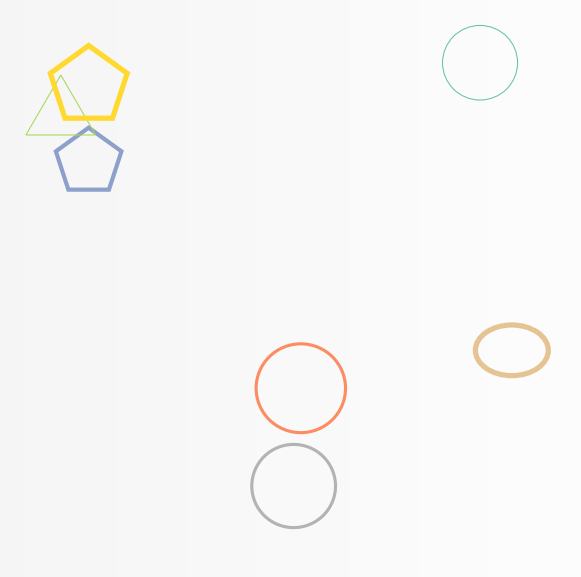[{"shape": "circle", "thickness": 0.5, "radius": 0.32, "center": [0.826, 0.89]}, {"shape": "circle", "thickness": 1.5, "radius": 0.38, "center": [0.518, 0.327]}, {"shape": "pentagon", "thickness": 2, "radius": 0.3, "center": [0.153, 0.719]}, {"shape": "triangle", "thickness": 0.5, "radius": 0.35, "center": [0.105, 0.8]}, {"shape": "pentagon", "thickness": 2.5, "radius": 0.35, "center": [0.153, 0.851]}, {"shape": "oval", "thickness": 2.5, "radius": 0.31, "center": [0.881, 0.393]}, {"shape": "circle", "thickness": 1.5, "radius": 0.36, "center": [0.505, 0.158]}]